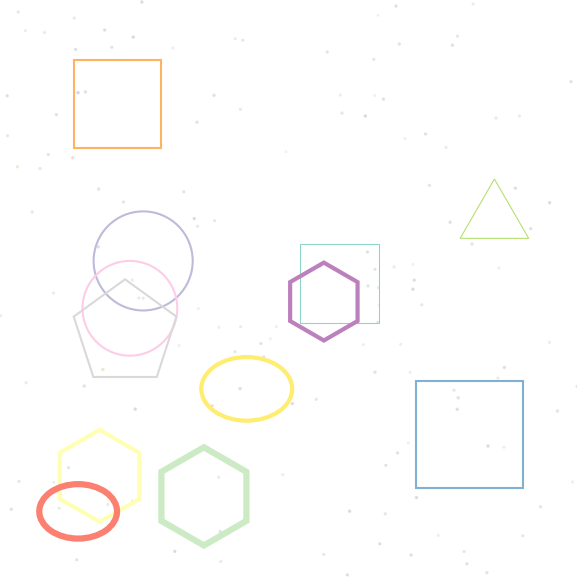[{"shape": "square", "thickness": 0.5, "radius": 0.34, "center": [0.588, 0.508]}, {"shape": "hexagon", "thickness": 2, "radius": 0.4, "center": [0.172, 0.175]}, {"shape": "circle", "thickness": 1, "radius": 0.43, "center": [0.248, 0.547]}, {"shape": "oval", "thickness": 3, "radius": 0.34, "center": [0.135, 0.114]}, {"shape": "square", "thickness": 1, "radius": 0.46, "center": [0.812, 0.246]}, {"shape": "square", "thickness": 1, "radius": 0.38, "center": [0.203, 0.819]}, {"shape": "triangle", "thickness": 0.5, "radius": 0.34, "center": [0.856, 0.621]}, {"shape": "circle", "thickness": 1, "radius": 0.41, "center": [0.225, 0.465]}, {"shape": "pentagon", "thickness": 1, "radius": 0.47, "center": [0.217, 0.422]}, {"shape": "hexagon", "thickness": 2, "radius": 0.34, "center": [0.561, 0.477]}, {"shape": "hexagon", "thickness": 3, "radius": 0.42, "center": [0.353, 0.14]}, {"shape": "oval", "thickness": 2, "radius": 0.39, "center": [0.427, 0.326]}]